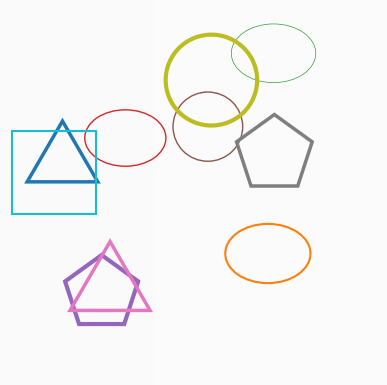[{"shape": "triangle", "thickness": 2.5, "radius": 0.53, "center": [0.161, 0.58]}, {"shape": "oval", "thickness": 1.5, "radius": 0.55, "center": [0.691, 0.342]}, {"shape": "oval", "thickness": 0.5, "radius": 0.54, "center": [0.706, 0.862]}, {"shape": "oval", "thickness": 1, "radius": 0.52, "center": [0.323, 0.641]}, {"shape": "pentagon", "thickness": 3, "radius": 0.5, "center": [0.262, 0.238]}, {"shape": "circle", "thickness": 1, "radius": 0.45, "center": [0.536, 0.671]}, {"shape": "triangle", "thickness": 2.5, "radius": 0.6, "center": [0.284, 0.253]}, {"shape": "pentagon", "thickness": 2.5, "radius": 0.51, "center": [0.708, 0.6]}, {"shape": "circle", "thickness": 3, "radius": 0.59, "center": [0.546, 0.792]}, {"shape": "square", "thickness": 1.5, "radius": 0.54, "center": [0.139, 0.551]}]